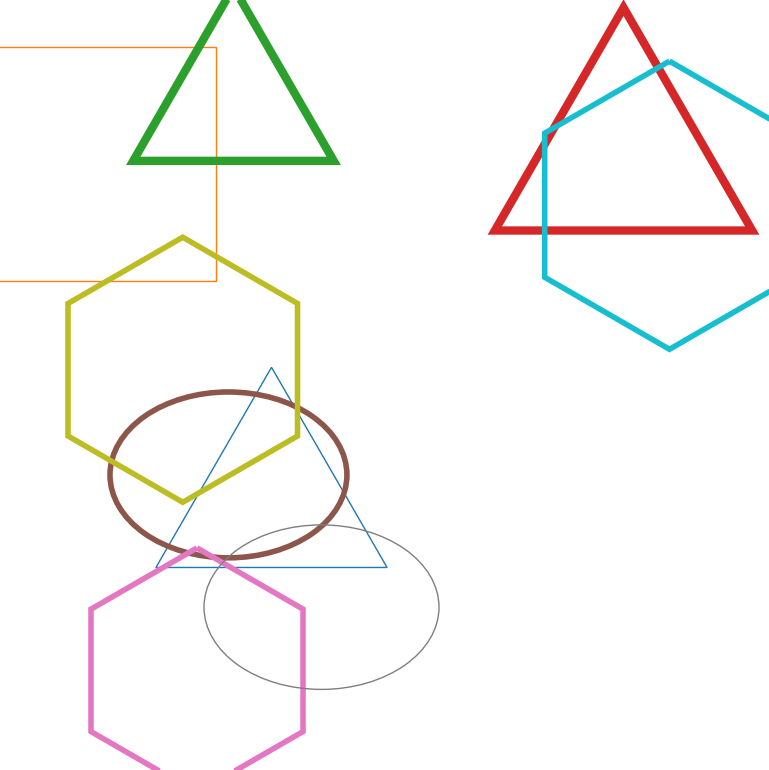[{"shape": "triangle", "thickness": 0.5, "radius": 0.87, "center": [0.353, 0.35]}, {"shape": "square", "thickness": 0.5, "radius": 0.76, "center": [0.128, 0.787]}, {"shape": "triangle", "thickness": 3, "radius": 0.75, "center": [0.303, 0.866]}, {"shape": "triangle", "thickness": 3, "radius": 0.96, "center": [0.81, 0.797]}, {"shape": "oval", "thickness": 2, "radius": 0.77, "center": [0.297, 0.383]}, {"shape": "hexagon", "thickness": 2, "radius": 0.79, "center": [0.256, 0.129]}, {"shape": "oval", "thickness": 0.5, "radius": 0.76, "center": [0.418, 0.212]}, {"shape": "hexagon", "thickness": 2, "radius": 0.86, "center": [0.237, 0.52]}, {"shape": "hexagon", "thickness": 2, "radius": 0.94, "center": [0.869, 0.733]}]